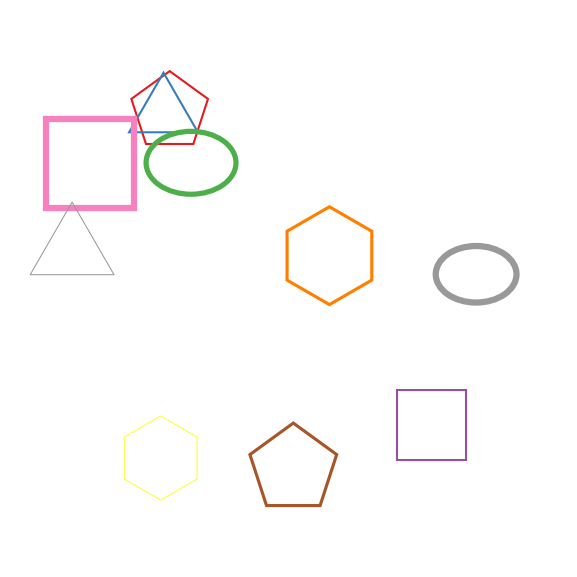[{"shape": "pentagon", "thickness": 1, "radius": 0.35, "center": [0.294, 0.806]}, {"shape": "triangle", "thickness": 1, "radius": 0.34, "center": [0.283, 0.804]}, {"shape": "oval", "thickness": 2.5, "radius": 0.39, "center": [0.331, 0.717]}, {"shape": "square", "thickness": 1, "radius": 0.3, "center": [0.748, 0.263]}, {"shape": "hexagon", "thickness": 1.5, "radius": 0.42, "center": [0.57, 0.556]}, {"shape": "hexagon", "thickness": 0.5, "radius": 0.36, "center": [0.278, 0.206]}, {"shape": "pentagon", "thickness": 1.5, "radius": 0.39, "center": [0.508, 0.188]}, {"shape": "square", "thickness": 3, "radius": 0.38, "center": [0.156, 0.716]}, {"shape": "triangle", "thickness": 0.5, "radius": 0.42, "center": [0.125, 0.565]}, {"shape": "oval", "thickness": 3, "radius": 0.35, "center": [0.824, 0.524]}]